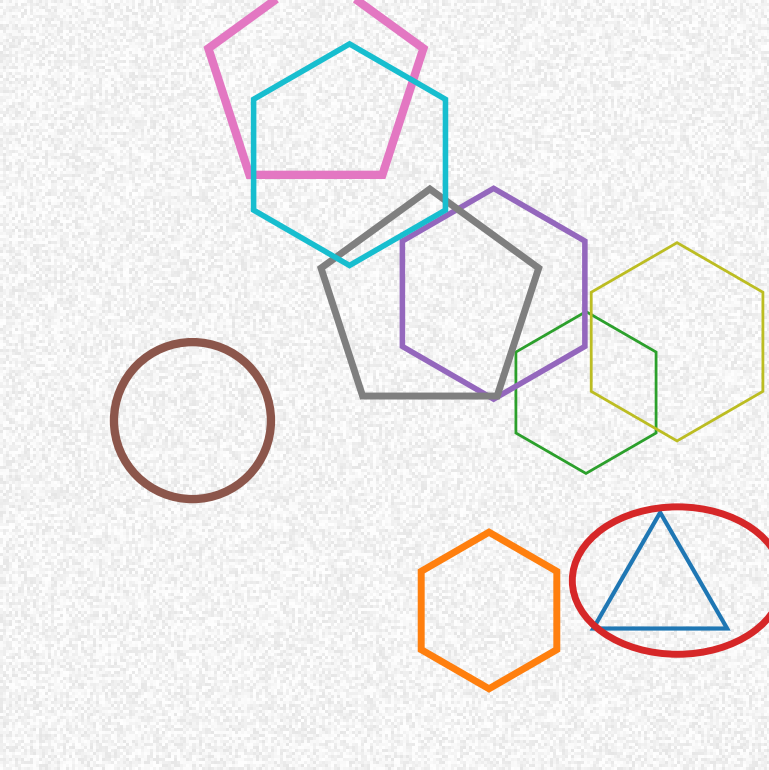[{"shape": "triangle", "thickness": 1.5, "radius": 0.5, "center": [0.857, 0.234]}, {"shape": "hexagon", "thickness": 2.5, "radius": 0.51, "center": [0.635, 0.207]}, {"shape": "hexagon", "thickness": 1, "radius": 0.53, "center": [0.761, 0.49]}, {"shape": "oval", "thickness": 2.5, "radius": 0.68, "center": [0.88, 0.246]}, {"shape": "hexagon", "thickness": 2, "radius": 0.68, "center": [0.641, 0.619]}, {"shape": "circle", "thickness": 3, "radius": 0.51, "center": [0.25, 0.454]}, {"shape": "pentagon", "thickness": 3, "radius": 0.73, "center": [0.41, 0.892]}, {"shape": "pentagon", "thickness": 2.5, "radius": 0.74, "center": [0.558, 0.606]}, {"shape": "hexagon", "thickness": 1, "radius": 0.64, "center": [0.879, 0.556]}, {"shape": "hexagon", "thickness": 2, "radius": 0.72, "center": [0.454, 0.799]}]